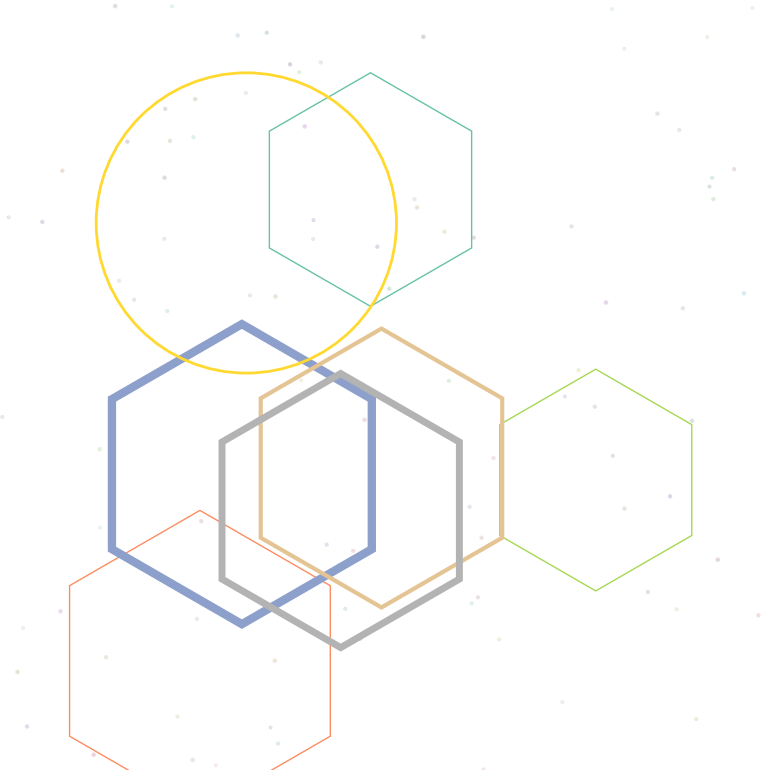[{"shape": "hexagon", "thickness": 0.5, "radius": 0.76, "center": [0.481, 0.754]}, {"shape": "hexagon", "thickness": 0.5, "radius": 0.98, "center": [0.26, 0.142]}, {"shape": "hexagon", "thickness": 3, "radius": 0.97, "center": [0.314, 0.384]}, {"shape": "hexagon", "thickness": 0.5, "radius": 0.72, "center": [0.774, 0.377]}, {"shape": "circle", "thickness": 1, "radius": 0.97, "center": [0.32, 0.71]}, {"shape": "hexagon", "thickness": 1.5, "radius": 0.91, "center": [0.495, 0.392]}, {"shape": "hexagon", "thickness": 2.5, "radius": 0.89, "center": [0.442, 0.337]}]